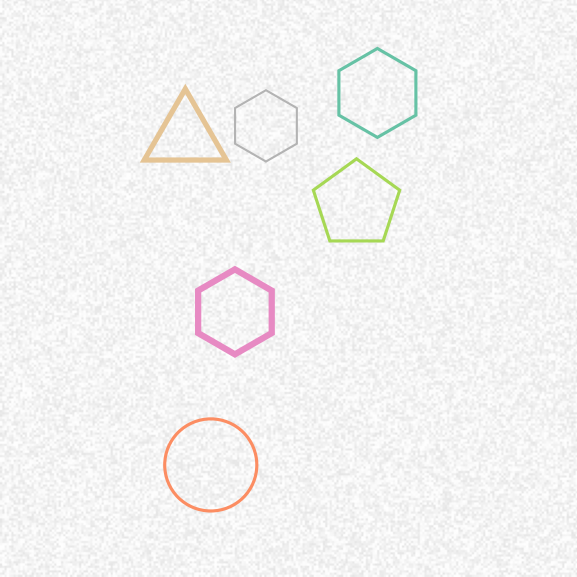[{"shape": "hexagon", "thickness": 1.5, "radius": 0.38, "center": [0.653, 0.838]}, {"shape": "circle", "thickness": 1.5, "radius": 0.4, "center": [0.365, 0.194]}, {"shape": "hexagon", "thickness": 3, "radius": 0.37, "center": [0.407, 0.459]}, {"shape": "pentagon", "thickness": 1.5, "radius": 0.39, "center": [0.617, 0.646]}, {"shape": "triangle", "thickness": 2.5, "radius": 0.41, "center": [0.321, 0.763]}, {"shape": "hexagon", "thickness": 1, "radius": 0.31, "center": [0.461, 0.781]}]